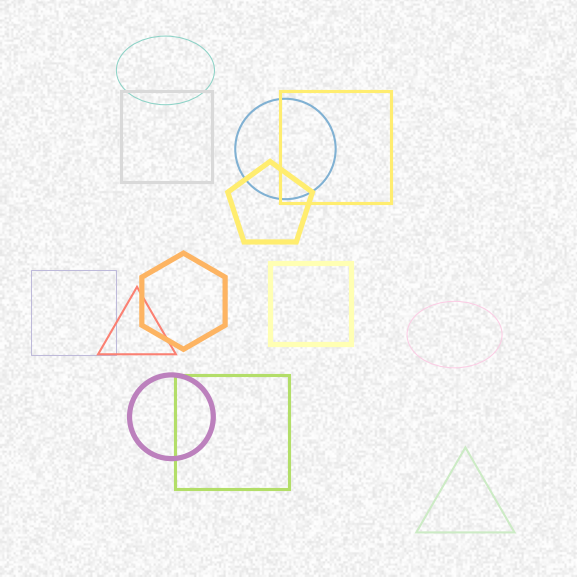[{"shape": "oval", "thickness": 0.5, "radius": 0.42, "center": [0.286, 0.877]}, {"shape": "square", "thickness": 2.5, "radius": 0.35, "center": [0.538, 0.474]}, {"shape": "square", "thickness": 0.5, "radius": 0.37, "center": [0.128, 0.457]}, {"shape": "triangle", "thickness": 1, "radius": 0.39, "center": [0.237, 0.425]}, {"shape": "circle", "thickness": 1, "radius": 0.43, "center": [0.494, 0.741]}, {"shape": "hexagon", "thickness": 2.5, "radius": 0.42, "center": [0.318, 0.478]}, {"shape": "square", "thickness": 1.5, "radius": 0.5, "center": [0.402, 0.252]}, {"shape": "oval", "thickness": 0.5, "radius": 0.41, "center": [0.787, 0.42]}, {"shape": "square", "thickness": 1.5, "radius": 0.39, "center": [0.288, 0.763]}, {"shape": "circle", "thickness": 2.5, "radius": 0.36, "center": [0.297, 0.277]}, {"shape": "triangle", "thickness": 1, "radius": 0.49, "center": [0.806, 0.126]}, {"shape": "square", "thickness": 1.5, "radius": 0.48, "center": [0.581, 0.744]}, {"shape": "pentagon", "thickness": 2.5, "radius": 0.39, "center": [0.468, 0.643]}]